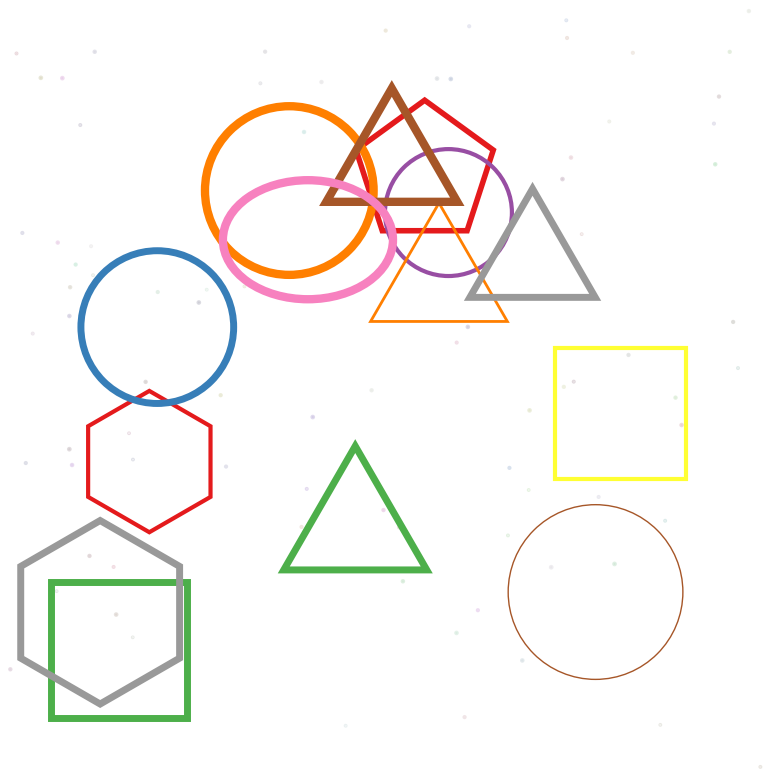[{"shape": "pentagon", "thickness": 2, "radius": 0.47, "center": [0.552, 0.776]}, {"shape": "hexagon", "thickness": 1.5, "radius": 0.46, "center": [0.194, 0.401]}, {"shape": "circle", "thickness": 2.5, "radius": 0.5, "center": [0.204, 0.575]}, {"shape": "triangle", "thickness": 2.5, "radius": 0.54, "center": [0.461, 0.313]}, {"shape": "square", "thickness": 2.5, "radius": 0.44, "center": [0.154, 0.156]}, {"shape": "circle", "thickness": 1.5, "radius": 0.41, "center": [0.582, 0.724]}, {"shape": "circle", "thickness": 3, "radius": 0.55, "center": [0.376, 0.753]}, {"shape": "triangle", "thickness": 1, "radius": 0.51, "center": [0.57, 0.634]}, {"shape": "square", "thickness": 1.5, "radius": 0.43, "center": [0.806, 0.463]}, {"shape": "triangle", "thickness": 3, "radius": 0.49, "center": [0.509, 0.787]}, {"shape": "circle", "thickness": 0.5, "radius": 0.57, "center": [0.773, 0.231]}, {"shape": "oval", "thickness": 3, "radius": 0.55, "center": [0.4, 0.689]}, {"shape": "triangle", "thickness": 2.5, "radius": 0.47, "center": [0.692, 0.661]}, {"shape": "hexagon", "thickness": 2.5, "radius": 0.6, "center": [0.13, 0.205]}]